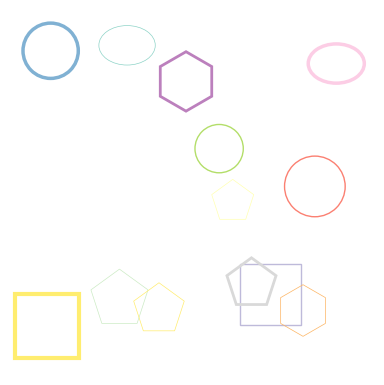[{"shape": "oval", "thickness": 0.5, "radius": 0.37, "center": [0.33, 0.882]}, {"shape": "pentagon", "thickness": 0.5, "radius": 0.29, "center": [0.604, 0.477]}, {"shape": "square", "thickness": 1, "radius": 0.4, "center": [0.703, 0.236]}, {"shape": "circle", "thickness": 1, "radius": 0.39, "center": [0.818, 0.516]}, {"shape": "circle", "thickness": 2.5, "radius": 0.36, "center": [0.132, 0.868]}, {"shape": "hexagon", "thickness": 0.5, "radius": 0.34, "center": [0.787, 0.193]}, {"shape": "circle", "thickness": 1, "radius": 0.31, "center": [0.569, 0.614]}, {"shape": "oval", "thickness": 2.5, "radius": 0.36, "center": [0.873, 0.835]}, {"shape": "pentagon", "thickness": 2, "radius": 0.34, "center": [0.653, 0.263]}, {"shape": "hexagon", "thickness": 2, "radius": 0.39, "center": [0.483, 0.789]}, {"shape": "pentagon", "thickness": 0.5, "radius": 0.39, "center": [0.31, 0.223]}, {"shape": "square", "thickness": 3, "radius": 0.42, "center": [0.122, 0.152]}, {"shape": "pentagon", "thickness": 0.5, "radius": 0.35, "center": [0.413, 0.197]}]